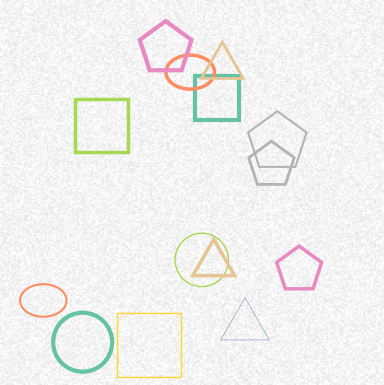[{"shape": "square", "thickness": 3, "radius": 0.29, "center": [0.564, 0.746]}, {"shape": "circle", "thickness": 3, "radius": 0.38, "center": [0.215, 0.111]}, {"shape": "oval", "thickness": 2.5, "radius": 0.32, "center": [0.494, 0.813]}, {"shape": "oval", "thickness": 1.5, "radius": 0.3, "center": [0.112, 0.22]}, {"shape": "triangle", "thickness": 0.5, "radius": 0.36, "center": [0.636, 0.153]}, {"shape": "pentagon", "thickness": 3, "radius": 0.35, "center": [0.43, 0.875]}, {"shape": "pentagon", "thickness": 2.5, "radius": 0.31, "center": [0.777, 0.3]}, {"shape": "circle", "thickness": 1, "radius": 0.35, "center": [0.524, 0.325]}, {"shape": "square", "thickness": 2.5, "radius": 0.34, "center": [0.264, 0.674]}, {"shape": "square", "thickness": 1, "radius": 0.42, "center": [0.387, 0.105]}, {"shape": "triangle", "thickness": 2, "radius": 0.31, "center": [0.578, 0.828]}, {"shape": "triangle", "thickness": 2.5, "radius": 0.31, "center": [0.555, 0.315]}, {"shape": "pentagon", "thickness": 2, "radius": 0.31, "center": [0.705, 0.571]}, {"shape": "pentagon", "thickness": 1.5, "radius": 0.4, "center": [0.72, 0.631]}]